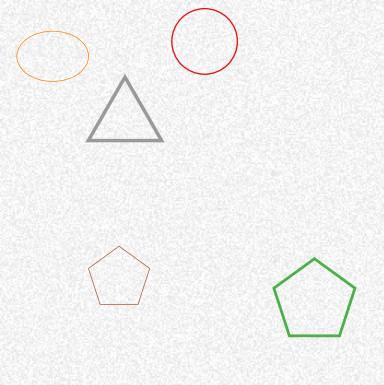[{"shape": "circle", "thickness": 1, "radius": 0.43, "center": [0.531, 0.892]}, {"shape": "pentagon", "thickness": 2, "radius": 0.55, "center": [0.817, 0.217]}, {"shape": "oval", "thickness": 0.5, "radius": 0.47, "center": [0.137, 0.854]}, {"shape": "pentagon", "thickness": 0.5, "radius": 0.42, "center": [0.309, 0.277]}, {"shape": "triangle", "thickness": 2.5, "radius": 0.55, "center": [0.325, 0.69]}]